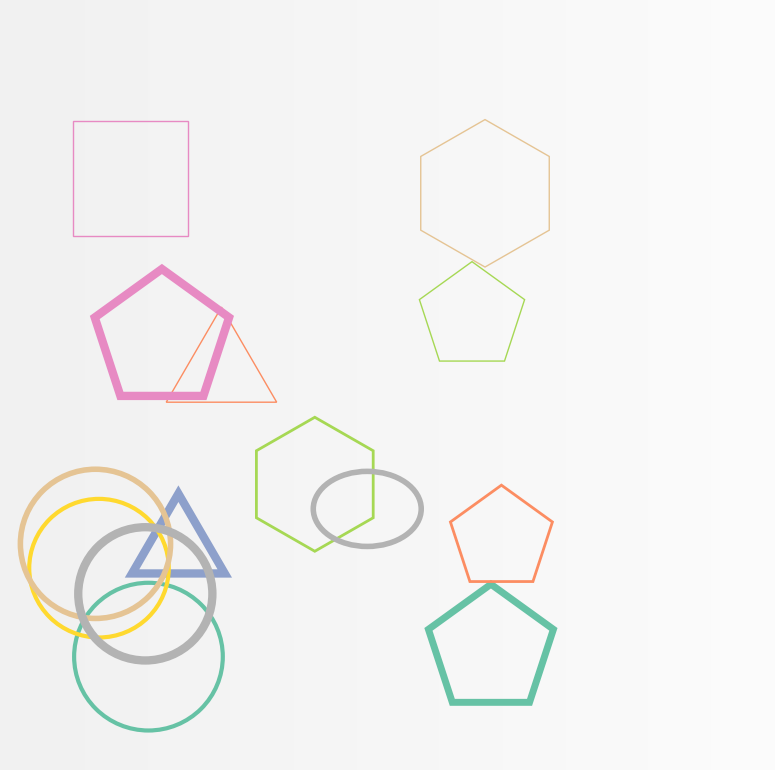[{"shape": "pentagon", "thickness": 2.5, "radius": 0.42, "center": [0.633, 0.156]}, {"shape": "circle", "thickness": 1.5, "radius": 0.48, "center": [0.192, 0.147]}, {"shape": "triangle", "thickness": 0.5, "radius": 0.41, "center": [0.286, 0.519]}, {"shape": "pentagon", "thickness": 1, "radius": 0.35, "center": [0.647, 0.301]}, {"shape": "triangle", "thickness": 3, "radius": 0.35, "center": [0.23, 0.29]}, {"shape": "pentagon", "thickness": 3, "radius": 0.46, "center": [0.209, 0.56]}, {"shape": "square", "thickness": 0.5, "radius": 0.37, "center": [0.169, 0.768]}, {"shape": "pentagon", "thickness": 0.5, "radius": 0.36, "center": [0.609, 0.589]}, {"shape": "hexagon", "thickness": 1, "radius": 0.44, "center": [0.406, 0.371]}, {"shape": "circle", "thickness": 1.5, "radius": 0.45, "center": [0.128, 0.262]}, {"shape": "circle", "thickness": 2, "radius": 0.48, "center": [0.123, 0.294]}, {"shape": "hexagon", "thickness": 0.5, "radius": 0.48, "center": [0.626, 0.749]}, {"shape": "circle", "thickness": 3, "radius": 0.43, "center": [0.188, 0.229]}, {"shape": "oval", "thickness": 2, "radius": 0.35, "center": [0.474, 0.339]}]